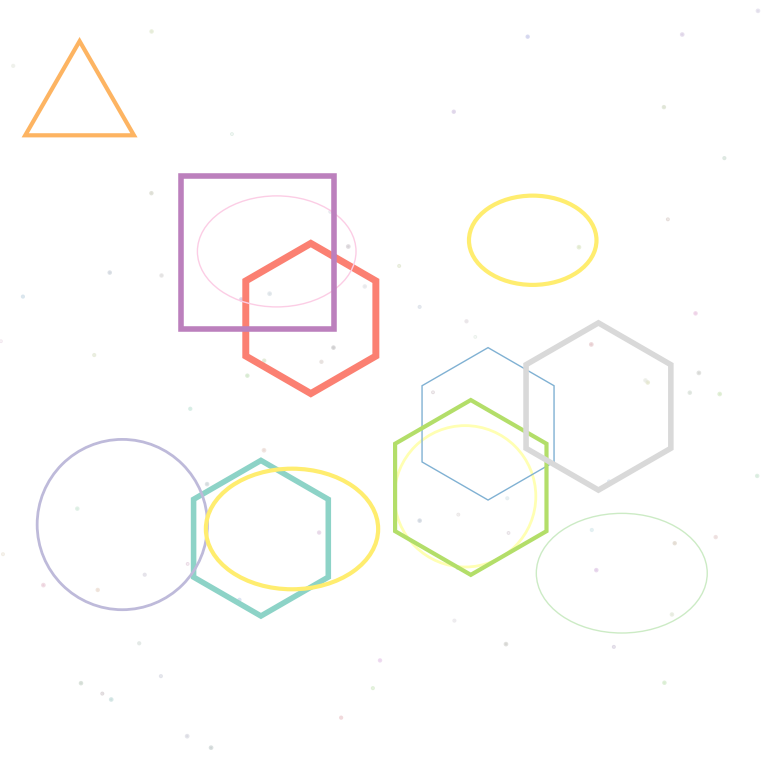[{"shape": "hexagon", "thickness": 2, "radius": 0.51, "center": [0.339, 0.301]}, {"shape": "circle", "thickness": 1, "radius": 0.46, "center": [0.604, 0.355]}, {"shape": "circle", "thickness": 1, "radius": 0.55, "center": [0.159, 0.319]}, {"shape": "hexagon", "thickness": 2.5, "radius": 0.49, "center": [0.404, 0.586]}, {"shape": "hexagon", "thickness": 0.5, "radius": 0.49, "center": [0.634, 0.45]}, {"shape": "triangle", "thickness": 1.5, "radius": 0.41, "center": [0.103, 0.865]}, {"shape": "hexagon", "thickness": 1.5, "radius": 0.57, "center": [0.611, 0.367]}, {"shape": "oval", "thickness": 0.5, "radius": 0.51, "center": [0.359, 0.673]}, {"shape": "hexagon", "thickness": 2, "radius": 0.54, "center": [0.777, 0.472]}, {"shape": "square", "thickness": 2, "radius": 0.5, "center": [0.335, 0.672]}, {"shape": "oval", "thickness": 0.5, "radius": 0.55, "center": [0.808, 0.256]}, {"shape": "oval", "thickness": 1.5, "radius": 0.56, "center": [0.379, 0.313]}, {"shape": "oval", "thickness": 1.5, "radius": 0.41, "center": [0.692, 0.688]}]